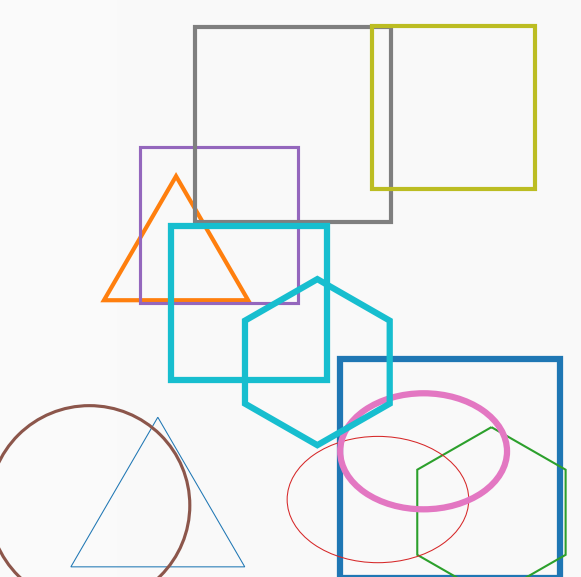[{"shape": "square", "thickness": 3, "radius": 0.95, "center": [0.774, 0.188]}, {"shape": "triangle", "thickness": 0.5, "radius": 0.86, "center": [0.272, 0.104]}, {"shape": "triangle", "thickness": 2, "radius": 0.72, "center": [0.303, 0.551]}, {"shape": "hexagon", "thickness": 1, "radius": 0.74, "center": [0.845, 0.112]}, {"shape": "oval", "thickness": 0.5, "radius": 0.78, "center": [0.65, 0.134]}, {"shape": "square", "thickness": 1.5, "radius": 0.68, "center": [0.377, 0.61]}, {"shape": "circle", "thickness": 1.5, "radius": 0.86, "center": [0.154, 0.124]}, {"shape": "oval", "thickness": 3, "radius": 0.72, "center": [0.729, 0.218]}, {"shape": "square", "thickness": 2, "radius": 0.84, "center": [0.503, 0.783]}, {"shape": "square", "thickness": 2, "radius": 0.7, "center": [0.78, 0.813]}, {"shape": "square", "thickness": 3, "radius": 0.67, "center": [0.429, 0.475]}, {"shape": "hexagon", "thickness": 3, "radius": 0.72, "center": [0.546, 0.372]}]